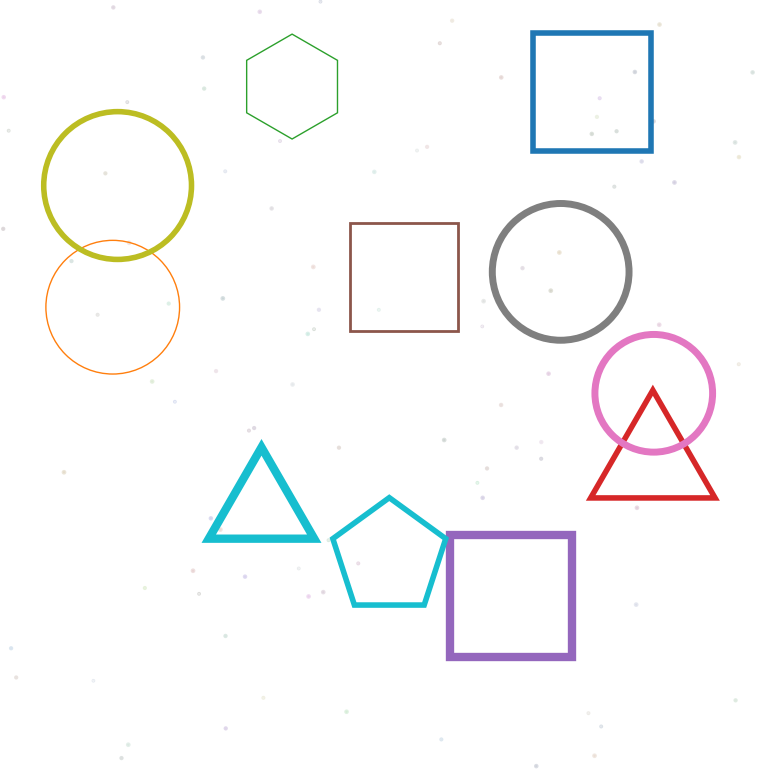[{"shape": "square", "thickness": 2, "radius": 0.38, "center": [0.769, 0.88]}, {"shape": "circle", "thickness": 0.5, "radius": 0.43, "center": [0.146, 0.601]}, {"shape": "hexagon", "thickness": 0.5, "radius": 0.34, "center": [0.379, 0.888]}, {"shape": "triangle", "thickness": 2, "radius": 0.47, "center": [0.848, 0.4]}, {"shape": "square", "thickness": 3, "radius": 0.39, "center": [0.663, 0.226]}, {"shape": "square", "thickness": 1, "radius": 0.35, "center": [0.525, 0.64]}, {"shape": "circle", "thickness": 2.5, "radius": 0.38, "center": [0.849, 0.489]}, {"shape": "circle", "thickness": 2.5, "radius": 0.44, "center": [0.728, 0.647]}, {"shape": "circle", "thickness": 2, "radius": 0.48, "center": [0.153, 0.759]}, {"shape": "pentagon", "thickness": 2, "radius": 0.39, "center": [0.506, 0.277]}, {"shape": "triangle", "thickness": 3, "radius": 0.4, "center": [0.34, 0.34]}]